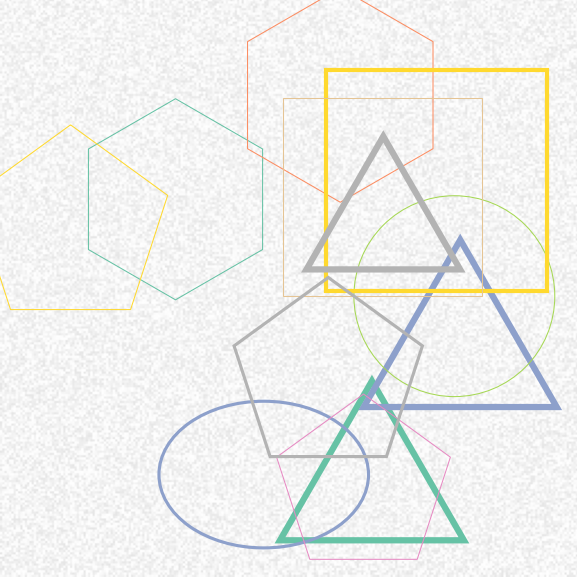[{"shape": "hexagon", "thickness": 0.5, "radius": 0.87, "center": [0.304, 0.654]}, {"shape": "triangle", "thickness": 3, "radius": 0.92, "center": [0.644, 0.155]}, {"shape": "hexagon", "thickness": 0.5, "radius": 0.93, "center": [0.589, 0.834]}, {"shape": "triangle", "thickness": 3, "radius": 0.96, "center": [0.797, 0.391]}, {"shape": "oval", "thickness": 1.5, "radius": 0.91, "center": [0.457, 0.177]}, {"shape": "pentagon", "thickness": 0.5, "radius": 0.79, "center": [0.629, 0.159]}, {"shape": "circle", "thickness": 0.5, "radius": 0.87, "center": [0.787, 0.486]}, {"shape": "square", "thickness": 2, "radius": 0.95, "center": [0.756, 0.686]}, {"shape": "pentagon", "thickness": 0.5, "radius": 0.88, "center": [0.122, 0.606]}, {"shape": "square", "thickness": 0.5, "radius": 0.86, "center": [0.662, 0.658]}, {"shape": "pentagon", "thickness": 1.5, "radius": 0.86, "center": [0.568, 0.347]}, {"shape": "triangle", "thickness": 3, "radius": 0.77, "center": [0.664, 0.609]}]